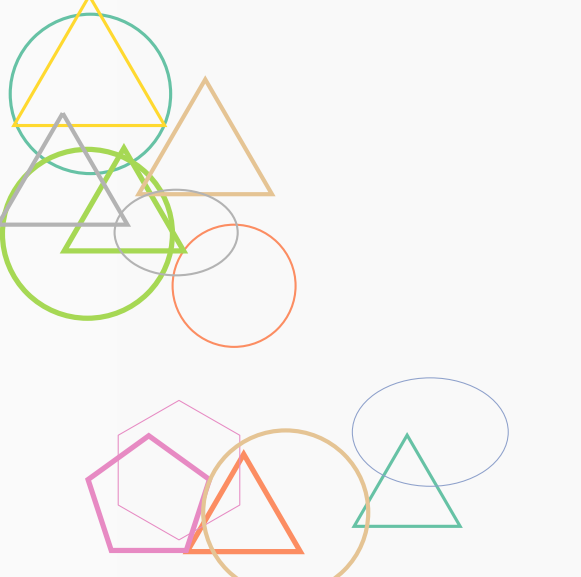[{"shape": "triangle", "thickness": 1.5, "radius": 0.53, "center": [0.7, 0.14]}, {"shape": "circle", "thickness": 1.5, "radius": 0.69, "center": [0.156, 0.837]}, {"shape": "circle", "thickness": 1, "radius": 0.53, "center": [0.403, 0.504]}, {"shape": "triangle", "thickness": 2.5, "radius": 0.56, "center": [0.419, 0.1]}, {"shape": "oval", "thickness": 0.5, "radius": 0.67, "center": [0.74, 0.251]}, {"shape": "pentagon", "thickness": 2.5, "radius": 0.55, "center": [0.256, 0.135]}, {"shape": "hexagon", "thickness": 0.5, "radius": 0.6, "center": [0.308, 0.185]}, {"shape": "circle", "thickness": 2.5, "radius": 0.73, "center": [0.15, 0.594]}, {"shape": "triangle", "thickness": 2.5, "radius": 0.59, "center": [0.213, 0.624]}, {"shape": "triangle", "thickness": 1.5, "radius": 0.75, "center": [0.154, 0.857]}, {"shape": "triangle", "thickness": 2, "radius": 0.66, "center": [0.353, 0.729]}, {"shape": "circle", "thickness": 2, "radius": 0.71, "center": [0.492, 0.112]}, {"shape": "triangle", "thickness": 2, "radius": 0.64, "center": [0.108, 0.674]}, {"shape": "oval", "thickness": 1, "radius": 0.53, "center": [0.303, 0.596]}]